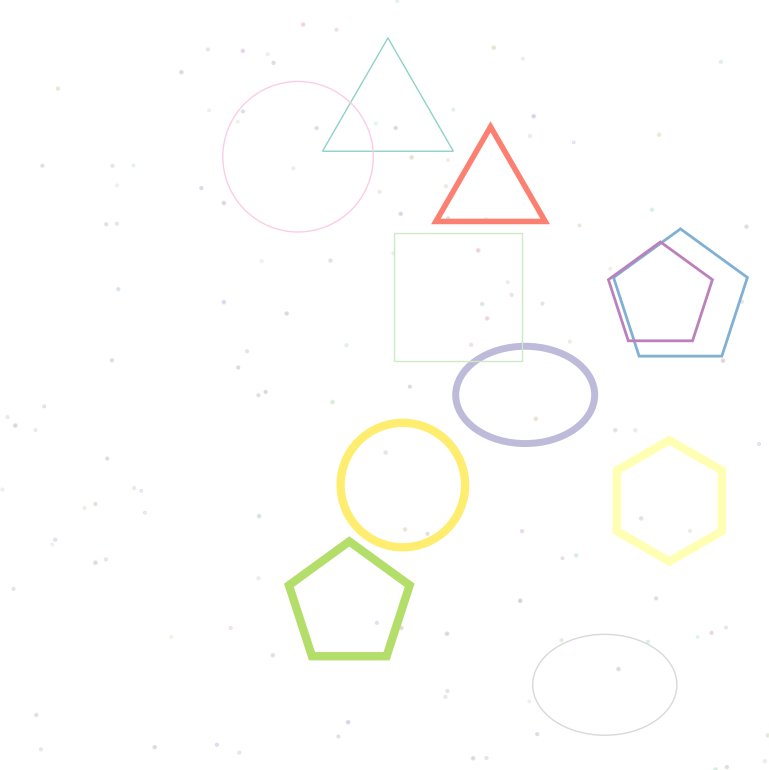[{"shape": "triangle", "thickness": 0.5, "radius": 0.49, "center": [0.504, 0.853]}, {"shape": "hexagon", "thickness": 3, "radius": 0.39, "center": [0.869, 0.35]}, {"shape": "oval", "thickness": 2.5, "radius": 0.45, "center": [0.682, 0.487]}, {"shape": "triangle", "thickness": 2, "radius": 0.41, "center": [0.637, 0.753]}, {"shape": "pentagon", "thickness": 1, "radius": 0.46, "center": [0.884, 0.611]}, {"shape": "pentagon", "thickness": 3, "radius": 0.41, "center": [0.454, 0.214]}, {"shape": "circle", "thickness": 0.5, "radius": 0.49, "center": [0.387, 0.796]}, {"shape": "oval", "thickness": 0.5, "radius": 0.47, "center": [0.785, 0.111]}, {"shape": "pentagon", "thickness": 1, "radius": 0.35, "center": [0.858, 0.615]}, {"shape": "square", "thickness": 0.5, "radius": 0.41, "center": [0.595, 0.614]}, {"shape": "circle", "thickness": 3, "radius": 0.4, "center": [0.523, 0.37]}]